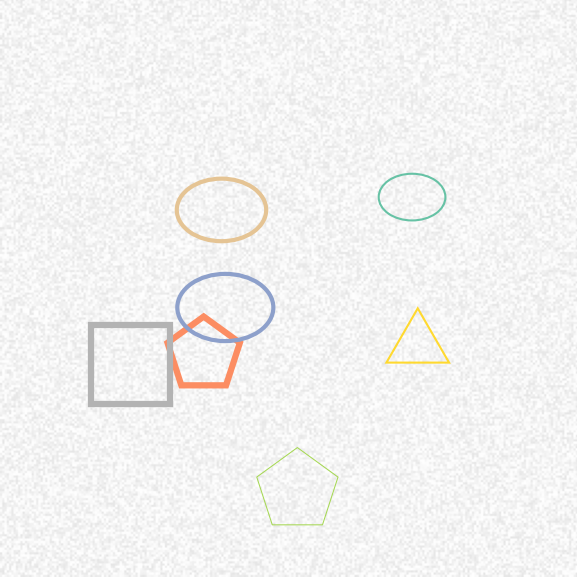[{"shape": "oval", "thickness": 1, "radius": 0.29, "center": [0.714, 0.658]}, {"shape": "pentagon", "thickness": 3, "radius": 0.33, "center": [0.353, 0.385]}, {"shape": "oval", "thickness": 2, "radius": 0.42, "center": [0.39, 0.467]}, {"shape": "pentagon", "thickness": 0.5, "radius": 0.37, "center": [0.515, 0.15]}, {"shape": "triangle", "thickness": 1, "radius": 0.31, "center": [0.723, 0.403]}, {"shape": "oval", "thickness": 2, "radius": 0.39, "center": [0.384, 0.636]}, {"shape": "square", "thickness": 3, "radius": 0.34, "center": [0.226, 0.368]}]